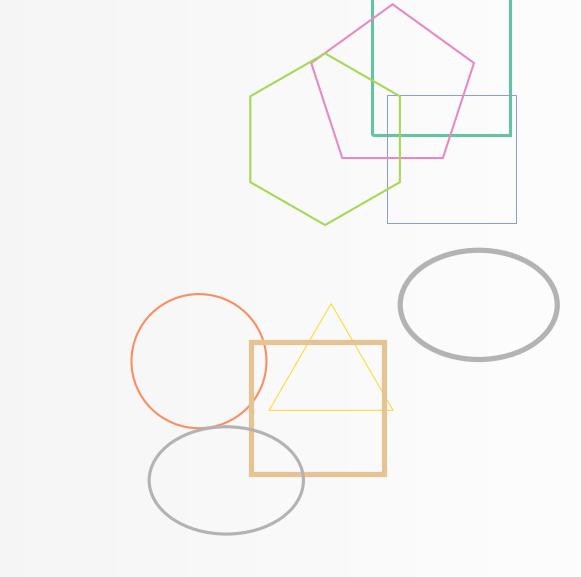[{"shape": "square", "thickness": 1.5, "radius": 0.59, "center": [0.759, 0.885]}, {"shape": "circle", "thickness": 1, "radius": 0.58, "center": [0.342, 0.374]}, {"shape": "square", "thickness": 0.5, "radius": 0.55, "center": [0.776, 0.724]}, {"shape": "pentagon", "thickness": 1, "radius": 0.74, "center": [0.675, 0.845]}, {"shape": "hexagon", "thickness": 1, "radius": 0.74, "center": [0.559, 0.758]}, {"shape": "triangle", "thickness": 0.5, "radius": 0.62, "center": [0.57, 0.35]}, {"shape": "square", "thickness": 2.5, "radius": 0.57, "center": [0.546, 0.292]}, {"shape": "oval", "thickness": 2.5, "radius": 0.68, "center": [0.824, 0.471]}, {"shape": "oval", "thickness": 1.5, "radius": 0.66, "center": [0.389, 0.167]}]